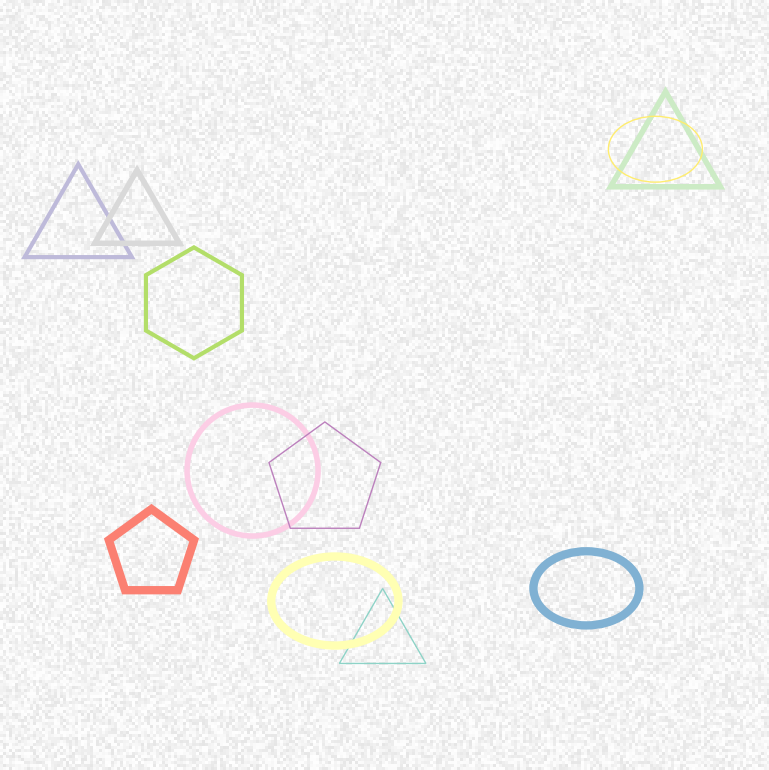[{"shape": "triangle", "thickness": 0.5, "radius": 0.32, "center": [0.497, 0.171]}, {"shape": "oval", "thickness": 3, "radius": 0.41, "center": [0.435, 0.219]}, {"shape": "triangle", "thickness": 1.5, "radius": 0.4, "center": [0.102, 0.706]}, {"shape": "pentagon", "thickness": 3, "radius": 0.29, "center": [0.197, 0.281]}, {"shape": "oval", "thickness": 3, "radius": 0.34, "center": [0.762, 0.236]}, {"shape": "hexagon", "thickness": 1.5, "radius": 0.36, "center": [0.252, 0.607]}, {"shape": "circle", "thickness": 2, "radius": 0.43, "center": [0.328, 0.389]}, {"shape": "triangle", "thickness": 2, "radius": 0.32, "center": [0.178, 0.716]}, {"shape": "pentagon", "thickness": 0.5, "radius": 0.38, "center": [0.422, 0.376]}, {"shape": "triangle", "thickness": 2, "radius": 0.41, "center": [0.864, 0.799]}, {"shape": "oval", "thickness": 0.5, "radius": 0.31, "center": [0.851, 0.806]}]